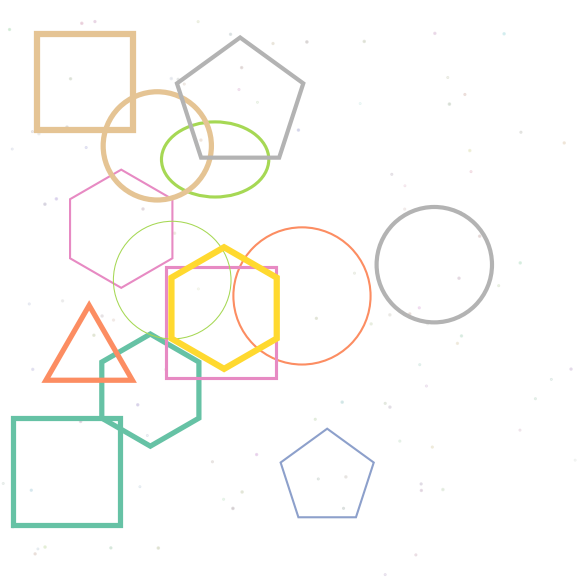[{"shape": "hexagon", "thickness": 2.5, "radius": 0.49, "center": [0.26, 0.324]}, {"shape": "square", "thickness": 2.5, "radius": 0.46, "center": [0.115, 0.183]}, {"shape": "triangle", "thickness": 2.5, "radius": 0.43, "center": [0.154, 0.384]}, {"shape": "circle", "thickness": 1, "radius": 0.59, "center": [0.523, 0.487]}, {"shape": "pentagon", "thickness": 1, "radius": 0.42, "center": [0.567, 0.172]}, {"shape": "square", "thickness": 1.5, "radius": 0.48, "center": [0.383, 0.44]}, {"shape": "hexagon", "thickness": 1, "radius": 0.51, "center": [0.21, 0.603]}, {"shape": "circle", "thickness": 0.5, "radius": 0.51, "center": [0.298, 0.514]}, {"shape": "oval", "thickness": 1.5, "radius": 0.46, "center": [0.373, 0.723]}, {"shape": "hexagon", "thickness": 3, "radius": 0.53, "center": [0.388, 0.466]}, {"shape": "circle", "thickness": 2.5, "radius": 0.47, "center": [0.272, 0.747]}, {"shape": "square", "thickness": 3, "radius": 0.42, "center": [0.147, 0.858]}, {"shape": "pentagon", "thickness": 2, "radius": 0.58, "center": [0.416, 0.819]}, {"shape": "circle", "thickness": 2, "radius": 0.5, "center": [0.752, 0.541]}]